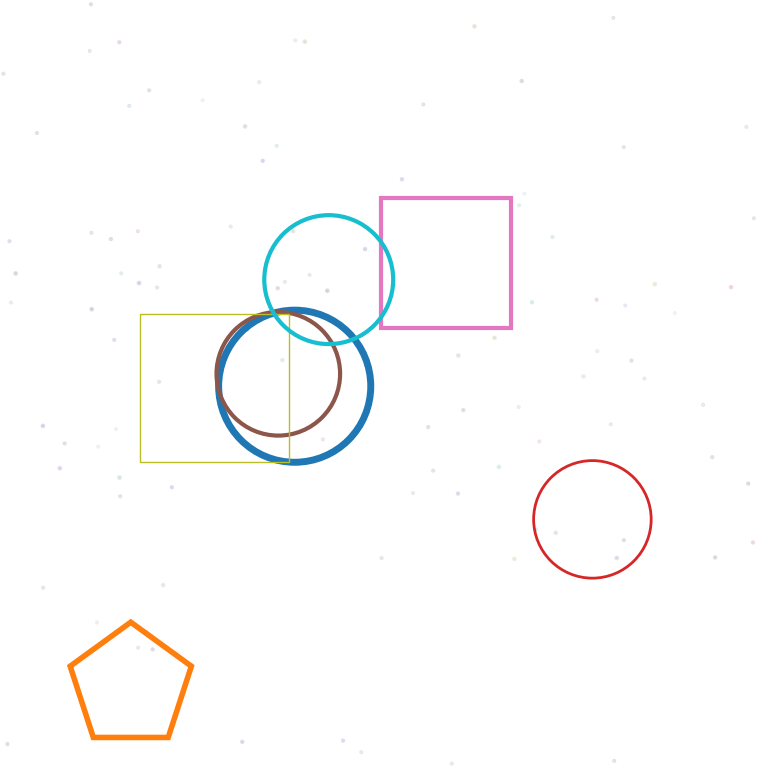[{"shape": "circle", "thickness": 2.5, "radius": 0.49, "center": [0.383, 0.498]}, {"shape": "pentagon", "thickness": 2, "radius": 0.41, "center": [0.17, 0.109]}, {"shape": "circle", "thickness": 1, "radius": 0.38, "center": [0.769, 0.325]}, {"shape": "circle", "thickness": 1.5, "radius": 0.4, "center": [0.361, 0.515]}, {"shape": "square", "thickness": 1.5, "radius": 0.42, "center": [0.58, 0.659]}, {"shape": "square", "thickness": 0.5, "radius": 0.48, "center": [0.279, 0.496]}, {"shape": "circle", "thickness": 1.5, "radius": 0.42, "center": [0.427, 0.637]}]